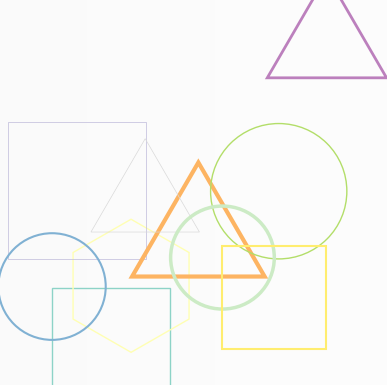[{"shape": "square", "thickness": 1, "radius": 0.76, "center": [0.287, 0.101]}, {"shape": "hexagon", "thickness": 1, "radius": 0.86, "center": [0.338, 0.258]}, {"shape": "square", "thickness": 0.5, "radius": 0.89, "center": [0.199, 0.505]}, {"shape": "circle", "thickness": 1.5, "radius": 0.69, "center": [0.134, 0.256]}, {"shape": "triangle", "thickness": 3, "radius": 0.99, "center": [0.512, 0.38]}, {"shape": "circle", "thickness": 1, "radius": 0.88, "center": [0.719, 0.503]}, {"shape": "triangle", "thickness": 0.5, "radius": 0.81, "center": [0.375, 0.478]}, {"shape": "triangle", "thickness": 2, "radius": 0.89, "center": [0.844, 0.887]}, {"shape": "circle", "thickness": 2.5, "radius": 0.67, "center": [0.574, 0.331]}, {"shape": "square", "thickness": 1.5, "radius": 0.67, "center": [0.707, 0.226]}]